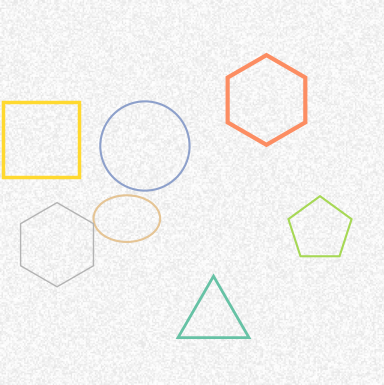[{"shape": "triangle", "thickness": 2, "radius": 0.53, "center": [0.555, 0.176]}, {"shape": "hexagon", "thickness": 3, "radius": 0.58, "center": [0.692, 0.74]}, {"shape": "circle", "thickness": 1.5, "radius": 0.58, "center": [0.376, 0.621]}, {"shape": "pentagon", "thickness": 1.5, "radius": 0.43, "center": [0.831, 0.404]}, {"shape": "square", "thickness": 2.5, "radius": 0.49, "center": [0.106, 0.638]}, {"shape": "oval", "thickness": 1.5, "radius": 0.43, "center": [0.329, 0.432]}, {"shape": "hexagon", "thickness": 1, "radius": 0.55, "center": [0.148, 0.364]}]